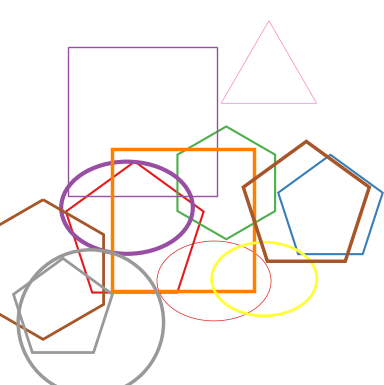[{"shape": "pentagon", "thickness": 1.5, "radius": 0.94, "center": [0.35, 0.392]}, {"shape": "oval", "thickness": 0.5, "radius": 0.74, "center": [0.556, 0.27]}, {"shape": "pentagon", "thickness": 1.5, "radius": 0.71, "center": [0.858, 0.455]}, {"shape": "hexagon", "thickness": 1.5, "radius": 0.73, "center": [0.588, 0.525]}, {"shape": "square", "thickness": 1, "radius": 0.96, "center": [0.37, 0.684]}, {"shape": "oval", "thickness": 3, "radius": 0.85, "center": [0.33, 0.46]}, {"shape": "square", "thickness": 2.5, "radius": 0.92, "center": [0.475, 0.428]}, {"shape": "oval", "thickness": 2, "radius": 0.68, "center": [0.687, 0.275]}, {"shape": "hexagon", "thickness": 2, "radius": 0.91, "center": [0.112, 0.3]}, {"shape": "pentagon", "thickness": 2.5, "radius": 0.86, "center": [0.796, 0.461]}, {"shape": "triangle", "thickness": 0.5, "radius": 0.72, "center": [0.698, 0.803]}, {"shape": "pentagon", "thickness": 2, "radius": 0.68, "center": [0.164, 0.194]}, {"shape": "circle", "thickness": 2.5, "radius": 0.94, "center": [0.236, 0.162]}]